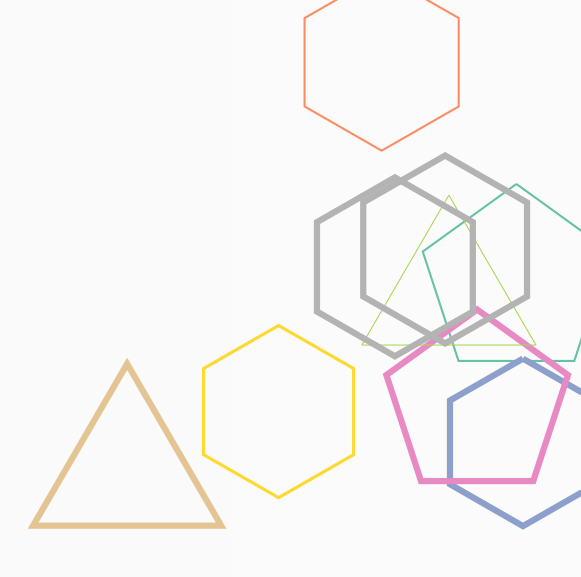[{"shape": "pentagon", "thickness": 1, "radius": 0.85, "center": [0.888, 0.511]}, {"shape": "hexagon", "thickness": 1, "radius": 0.77, "center": [0.657, 0.891]}, {"shape": "hexagon", "thickness": 3, "radius": 0.72, "center": [0.9, 0.233]}, {"shape": "pentagon", "thickness": 3, "radius": 0.82, "center": [0.821, 0.299]}, {"shape": "triangle", "thickness": 0.5, "radius": 0.87, "center": [0.772, 0.488]}, {"shape": "hexagon", "thickness": 1.5, "radius": 0.75, "center": [0.479, 0.286]}, {"shape": "triangle", "thickness": 3, "radius": 0.93, "center": [0.219, 0.182]}, {"shape": "hexagon", "thickness": 3, "radius": 0.81, "center": [0.766, 0.567]}, {"shape": "hexagon", "thickness": 3, "radius": 0.77, "center": [0.679, 0.537]}]